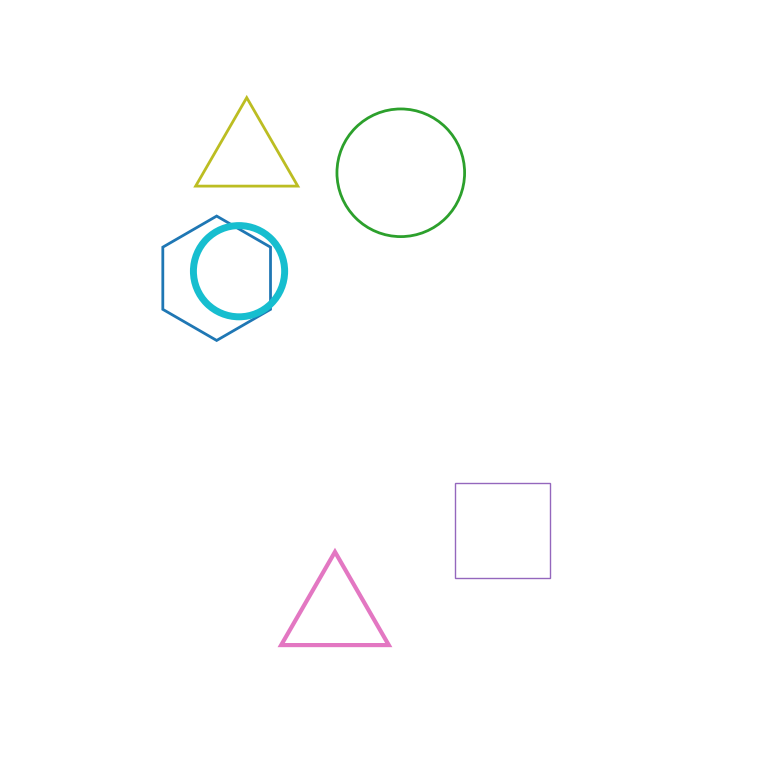[{"shape": "hexagon", "thickness": 1, "radius": 0.4, "center": [0.281, 0.639]}, {"shape": "circle", "thickness": 1, "radius": 0.41, "center": [0.52, 0.776]}, {"shape": "square", "thickness": 0.5, "radius": 0.31, "center": [0.653, 0.31]}, {"shape": "triangle", "thickness": 1.5, "radius": 0.4, "center": [0.435, 0.203]}, {"shape": "triangle", "thickness": 1, "radius": 0.38, "center": [0.32, 0.797]}, {"shape": "circle", "thickness": 2.5, "radius": 0.3, "center": [0.31, 0.648]}]